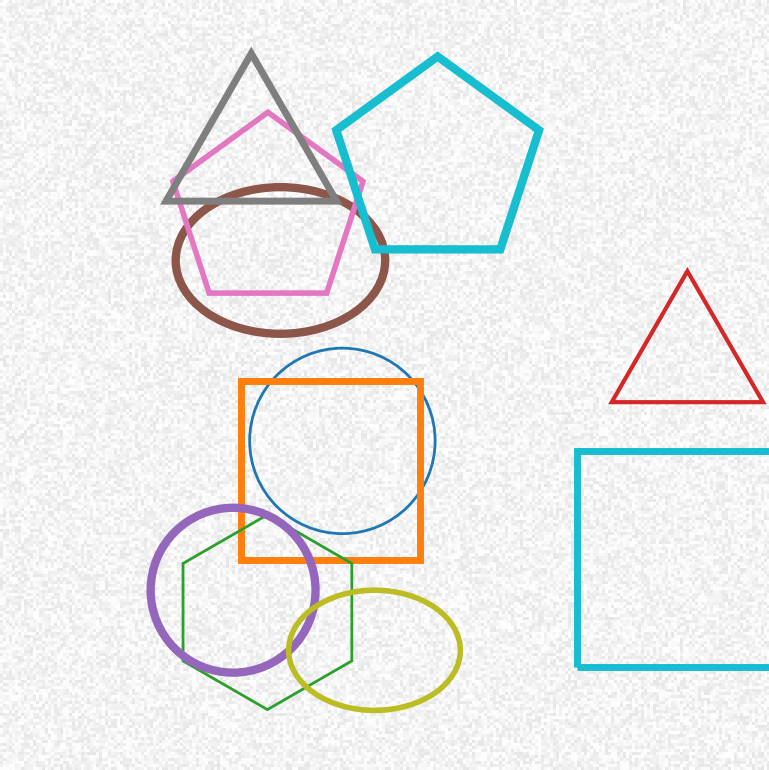[{"shape": "circle", "thickness": 1, "radius": 0.6, "center": [0.445, 0.427]}, {"shape": "square", "thickness": 2.5, "radius": 0.58, "center": [0.43, 0.389]}, {"shape": "hexagon", "thickness": 1, "radius": 0.63, "center": [0.347, 0.205]}, {"shape": "triangle", "thickness": 1.5, "radius": 0.57, "center": [0.893, 0.534]}, {"shape": "circle", "thickness": 3, "radius": 0.54, "center": [0.303, 0.233]}, {"shape": "oval", "thickness": 3, "radius": 0.68, "center": [0.364, 0.662]}, {"shape": "pentagon", "thickness": 2, "radius": 0.65, "center": [0.348, 0.724]}, {"shape": "triangle", "thickness": 2.5, "radius": 0.64, "center": [0.326, 0.803]}, {"shape": "oval", "thickness": 2, "radius": 0.56, "center": [0.486, 0.155]}, {"shape": "pentagon", "thickness": 3, "radius": 0.69, "center": [0.568, 0.788]}, {"shape": "square", "thickness": 2.5, "radius": 0.7, "center": [0.889, 0.274]}]